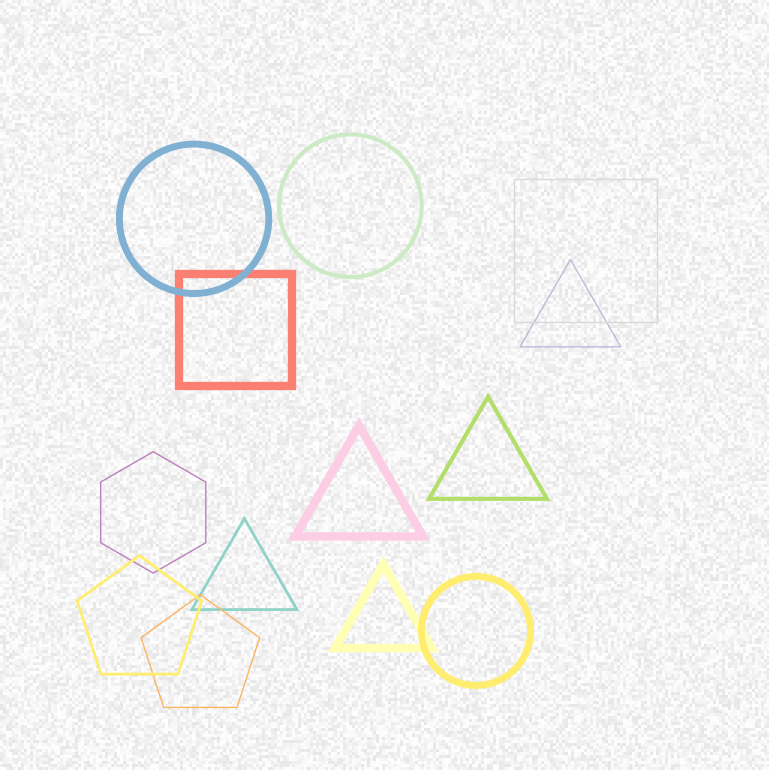[{"shape": "triangle", "thickness": 1, "radius": 0.39, "center": [0.317, 0.248]}, {"shape": "triangle", "thickness": 3, "radius": 0.36, "center": [0.498, 0.195]}, {"shape": "triangle", "thickness": 0.5, "radius": 0.38, "center": [0.741, 0.587]}, {"shape": "square", "thickness": 3, "radius": 0.37, "center": [0.306, 0.571]}, {"shape": "circle", "thickness": 2.5, "radius": 0.49, "center": [0.252, 0.716]}, {"shape": "pentagon", "thickness": 0.5, "radius": 0.4, "center": [0.26, 0.147]}, {"shape": "triangle", "thickness": 1.5, "radius": 0.44, "center": [0.634, 0.396]}, {"shape": "triangle", "thickness": 3, "radius": 0.48, "center": [0.466, 0.351]}, {"shape": "square", "thickness": 0.5, "radius": 0.46, "center": [0.76, 0.674]}, {"shape": "hexagon", "thickness": 0.5, "radius": 0.39, "center": [0.199, 0.335]}, {"shape": "circle", "thickness": 1.5, "radius": 0.46, "center": [0.455, 0.733]}, {"shape": "circle", "thickness": 2.5, "radius": 0.35, "center": [0.618, 0.181]}, {"shape": "pentagon", "thickness": 1, "radius": 0.43, "center": [0.181, 0.193]}]